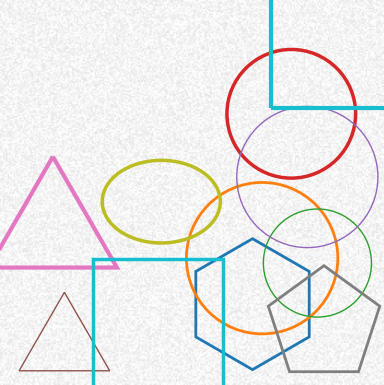[{"shape": "hexagon", "thickness": 2, "radius": 0.85, "center": [0.656, 0.21]}, {"shape": "circle", "thickness": 2, "radius": 0.98, "center": [0.681, 0.329]}, {"shape": "circle", "thickness": 1, "radius": 0.7, "center": [0.824, 0.317]}, {"shape": "circle", "thickness": 2.5, "radius": 0.84, "center": [0.757, 0.704]}, {"shape": "circle", "thickness": 1, "radius": 0.92, "center": [0.798, 0.54]}, {"shape": "triangle", "thickness": 1, "radius": 0.68, "center": [0.167, 0.105]}, {"shape": "triangle", "thickness": 3, "radius": 0.96, "center": [0.137, 0.401]}, {"shape": "pentagon", "thickness": 2, "radius": 0.76, "center": [0.842, 0.158]}, {"shape": "oval", "thickness": 2.5, "radius": 0.77, "center": [0.419, 0.476]}, {"shape": "square", "thickness": 2.5, "radius": 0.85, "center": [0.411, 0.157]}, {"shape": "square", "thickness": 3, "radius": 0.78, "center": [0.86, 0.876]}]